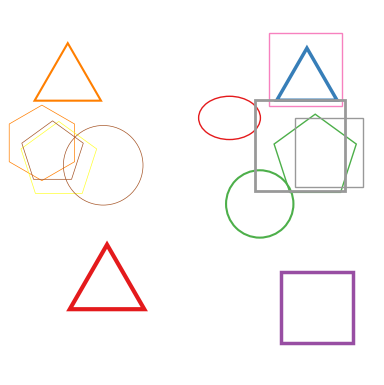[{"shape": "triangle", "thickness": 3, "radius": 0.56, "center": [0.278, 0.253]}, {"shape": "oval", "thickness": 1, "radius": 0.4, "center": [0.596, 0.694]}, {"shape": "triangle", "thickness": 2.5, "radius": 0.45, "center": [0.797, 0.785]}, {"shape": "pentagon", "thickness": 1, "radius": 0.56, "center": [0.819, 0.591]}, {"shape": "circle", "thickness": 1.5, "radius": 0.44, "center": [0.675, 0.47]}, {"shape": "square", "thickness": 2.5, "radius": 0.46, "center": [0.823, 0.202]}, {"shape": "hexagon", "thickness": 0.5, "radius": 0.49, "center": [0.109, 0.629]}, {"shape": "triangle", "thickness": 1.5, "radius": 0.5, "center": [0.176, 0.788]}, {"shape": "pentagon", "thickness": 0.5, "radius": 0.52, "center": [0.153, 0.581]}, {"shape": "circle", "thickness": 0.5, "radius": 0.52, "center": [0.268, 0.571]}, {"shape": "pentagon", "thickness": 0.5, "radius": 0.42, "center": [0.136, 0.602]}, {"shape": "square", "thickness": 1, "radius": 0.48, "center": [0.794, 0.819]}, {"shape": "square", "thickness": 2, "radius": 0.59, "center": [0.78, 0.622]}, {"shape": "square", "thickness": 1, "radius": 0.44, "center": [0.854, 0.604]}]